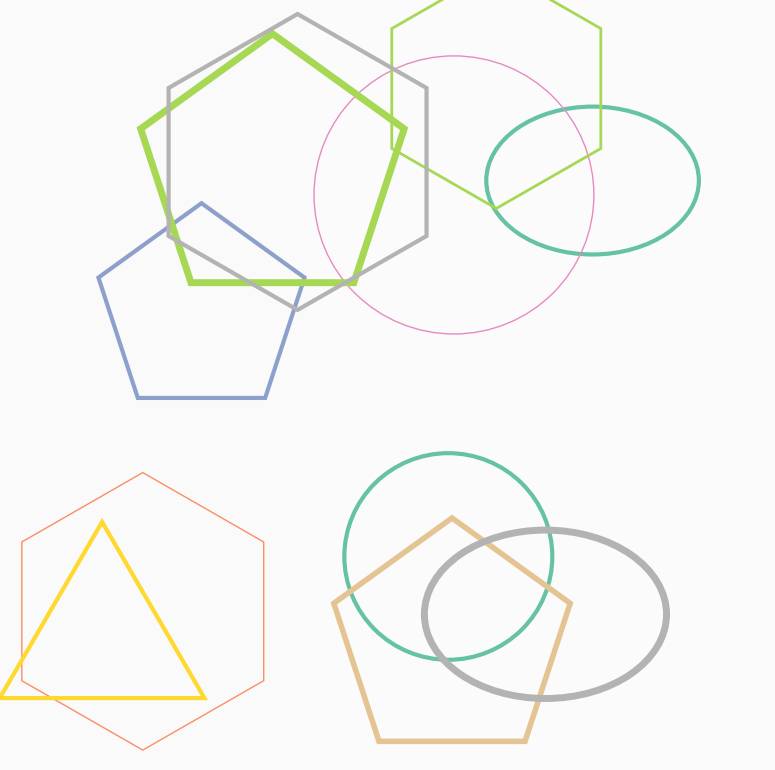[{"shape": "oval", "thickness": 1.5, "radius": 0.69, "center": [0.765, 0.766]}, {"shape": "circle", "thickness": 1.5, "radius": 0.67, "center": [0.578, 0.277]}, {"shape": "hexagon", "thickness": 0.5, "radius": 0.9, "center": [0.184, 0.206]}, {"shape": "pentagon", "thickness": 1.5, "radius": 0.7, "center": [0.26, 0.596]}, {"shape": "circle", "thickness": 0.5, "radius": 0.9, "center": [0.586, 0.747]}, {"shape": "hexagon", "thickness": 1, "radius": 0.78, "center": [0.64, 0.885]}, {"shape": "pentagon", "thickness": 2.5, "radius": 0.89, "center": [0.352, 0.777]}, {"shape": "triangle", "thickness": 1.5, "radius": 0.76, "center": [0.132, 0.17]}, {"shape": "pentagon", "thickness": 2, "radius": 0.8, "center": [0.583, 0.167]}, {"shape": "hexagon", "thickness": 1.5, "radius": 0.96, "center": [0.384, 0.79]}, {"shape": "oval", "thickness": 2.5, "radius": 0.78, "center": [0.704, 0.202]}]